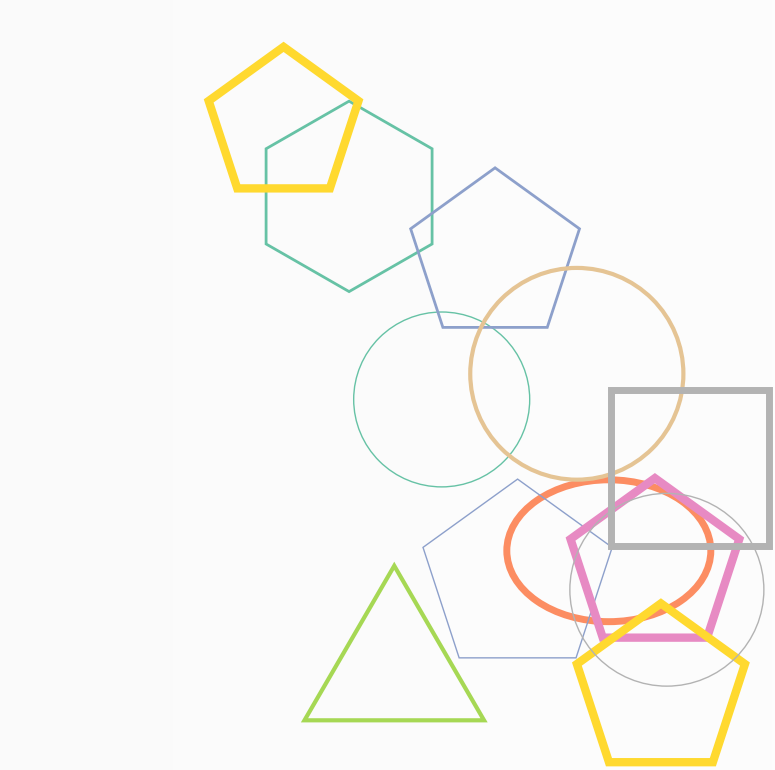[{"shape": "circle", "thickness": 0.5, "radius": 0.57, "center": [0.57, 0.481]}, {"shape": "hexagon", "thickness": 1, "radius": 0.62, "center": [0.45, 0.745]}, {"shape": "oval", "thickness": 2.5, "radius": 0.66, "center": [0.786, 0.285]}, {"shape": "pentagon", "thickness": 0.5, "radius": 0.64, "center": [0.668, 0.249]}, {"shape": "pentagon", "thickness": 1, "radius": 0.57, "center": [0.639, 0.667]}, {"shape": "pentagon", "thickness": 3, "radius": 0.57, "center": [0.845, 0.265]}, {"shape": "triangle", "thickness": 1.5, "radius": 0.67, "center": [0.509, 0.131]}, {"shape": "pentagon", "thickness": 3, "radius": 0.51, "center": [0.366, 0.838]}, {"shape": "pentagon", "thickness": 3, "radius": 0.57, "center": [0.853, 0.102]}, {"shape": "circle", "thickness": 1.5, "radius": 0.69, "center": [0.744, 0.515]}, {"shape": "circle", "thickness": 0.5, "radius": 0.63, "center": [0.86, 0.234]}, {"shape": "square", "thickness": 2.5, "radius": 0.51, "center": [0.89, 0.392]}]